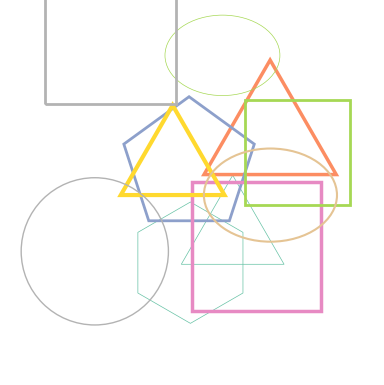[{"shape": "hexagon", "thickness": 0.5, "radius": 0.79, "center": [0.495, 0.318]}, {"shape": "triangle", "thickness": 0.5, "radius": 0.77, "center": [0.604, 0.391]}, {"shape": "triangle", "thickness": 2.5, "radius": 0.99, "center": [0.702, 0.646]}, {"shape": "pentagon", "thickness": 2, "radius": 0.89, "center": [0.491, 0.571]}, {"shape": "square", "thickness": 2.5, "radius": 0.84, "center": [0.665, 0.359]}, {"shape": "oval", "thickness": 0.5, "radius": 0.75, "center": [0.578, 0.856]}, {"shape": "square", "thickness": 2, "radius": 0.68, "center": [0.773, 0.603]}, {"shape": "triangle", "thickness": 3, "radius": 0.78, "center": [0.448, 0.571]}, {"shape": "oval", "thickness": 1.5, "radius": 0.86, "center": [0.702, 0.493]}, {"shape": "circle", "thickness": 1, "radius": 0.96, "center": [0.246, 0.347]}, {"shape": "square", "thickness": 2, "radius": 0.85, "center": [0.286, 0.899]}]